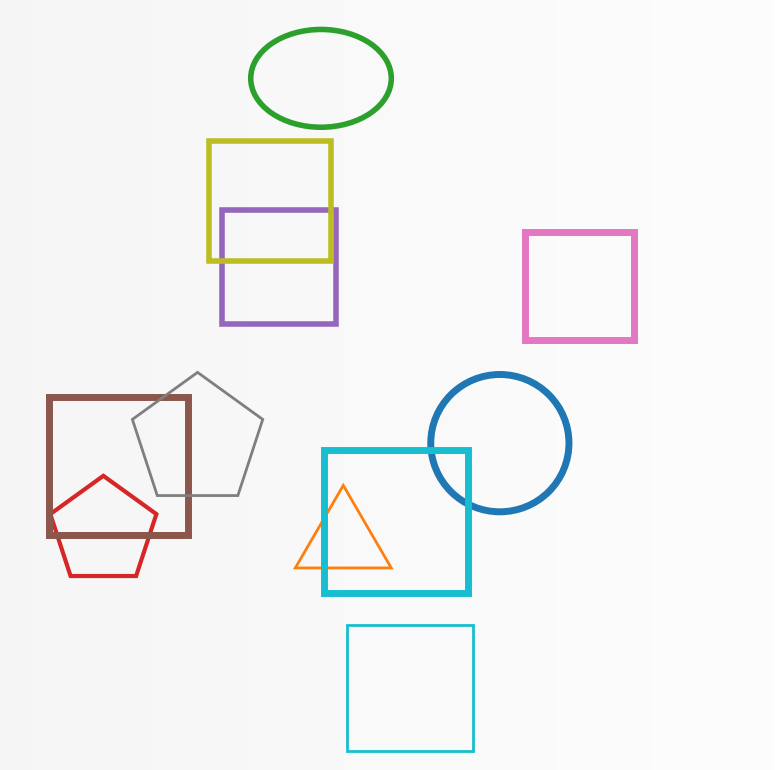[{"shape": "circle", "thickness": 2.5, "radius": 0.45, "center": [0.645, 0.424]}, {"shape": "triangle", "thickness": 1, "radius": 0.36, "center": [0.443, 0.298]}, {"shape": "oval", "thickness": 2, "radius": 0.45, "center": [0.414, 0.898]}, {"shape": "pentagon", "thickness": 1.5, "radius": 0.36, "center": [0.133, 0.31]}, {"shape": "square", "thickness": 2, "radius": 0.37, "center": [0.359, 0.653]}, {"shape": "square", "thickness": 2.5, "radius": 0.45, "center": [0.153, 0.395]}, {"shape": "square", "thickness": 2.5, "radius": 0.35, "center": [0.748, 0.628]}, {"shape": "pentagon", "thickness": 1, "radius": 0.44, "center": [0.255, 0.428]}, {"shape": "square", "thickness": 2, "radius": 0.39, "center": [0.349, 0.739]}, {"shape": "square", "thickness": 1, "radius": 0.41, "center": [0.529, 0.106]}, {"shape": "square", "thickness": 2.5, "radius": 0.47, "center": [0.511, 0.322]}]